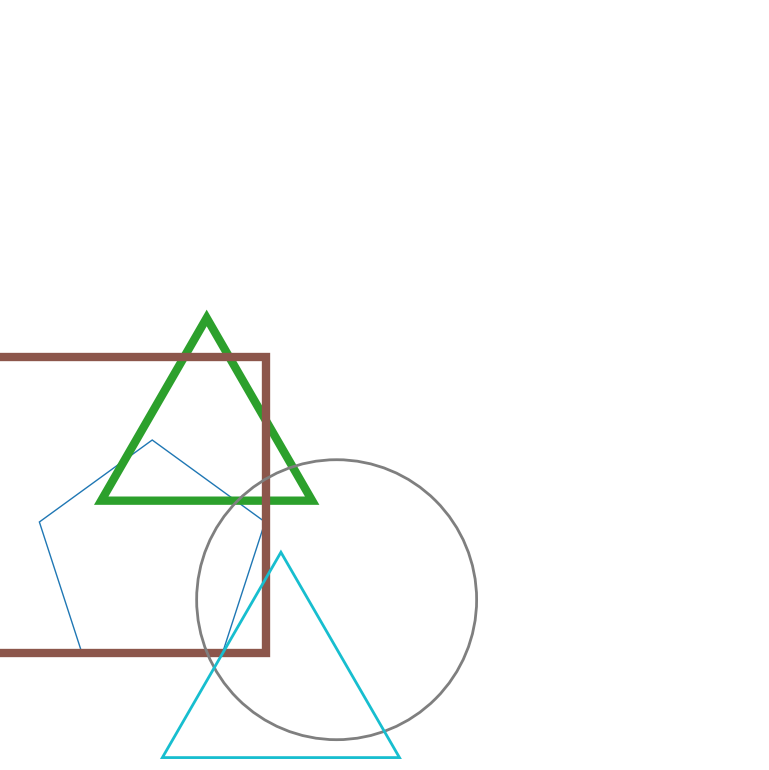[{"shape": "pentagon", "thickness": 0.5, "radius": 0.77, "center": [0.198, 0.274]}, {"shape": "triangle", "thickness": 3, "radius": 0.79, "center": [0.268, 0.429]}, {"shape": "square", "thickness": 3, "radius": 0.96, "center": [0.154, 0.344]}, {"shape": "circle", "thickness": 1, "radius": 0.91, "center": [0.437, 0.221]}, {"shape": "triangle", "thickness": 1, "radius": 0.89, "center": [0.365, 0.105]}]